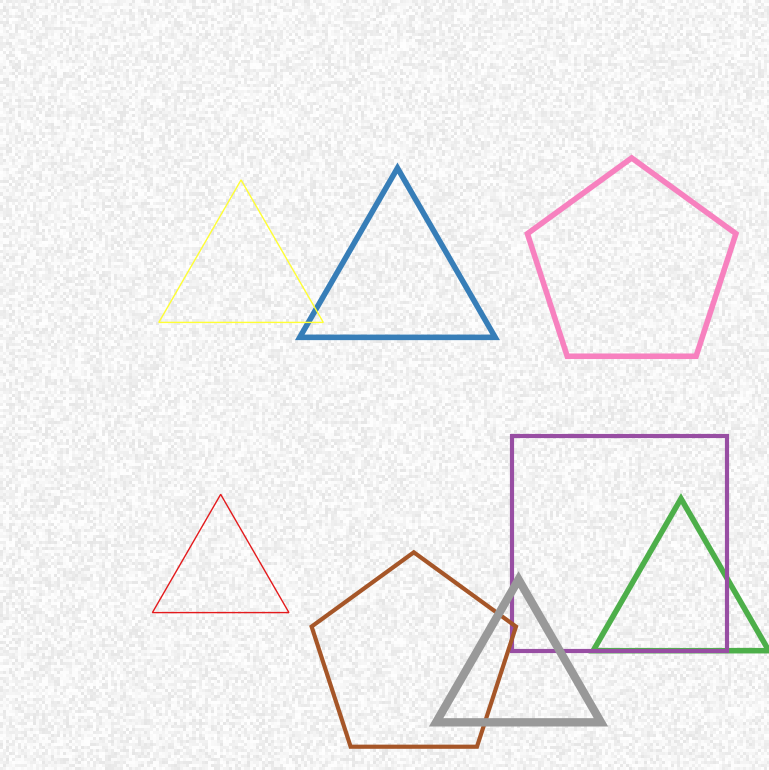[{"shape": "triangle", "thickness": 0.5, "radius": 0.51, "center": [0.287, 0.256]}, {"shape": "triangle", "thickness": 2, "radius": 0.73, "center": [0.516, 0.635]}, {"shape": "triangle", "thickness": 2, "radius": 0.66, "center": [0.884, 0.221]}, {"shape": "square", "thickness": 1.5, "radius": 0.7, "center": [0.805, 0.294]}, {"shape": "triangle", "thickness": 0.5, "radius": 0.62, "center": [0.313, 0.643]}, {"shape": "pentagon", "thickness": 1.5, "radius": 0.7, "center": [0.537, 0.143]}, {"shape": "pentagon", "thickness": 2, "radius": 0.71, "center": [0.82, 0.653]}, {"shape": "triangle", "thickness": 3, "radius": 0.62, "center": [0.673, 0.124]}]